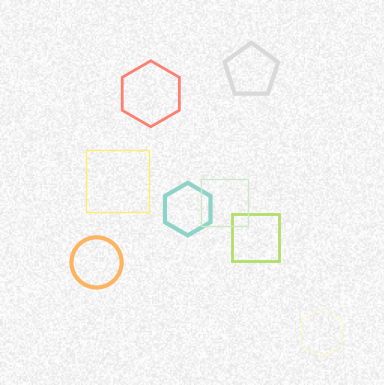[{"shape": "hexagon", "thickness": 3, "radius": 0.34, "center": [0.488, 0.457]}, {"shape": "hexagon", "thickness": 0.5, "radius": 0.31, "center": [0.835, 0.135]}, {"shape": "hexagon", "thickness": 2, "radius": 0.43, "center": [0.392, 0.756]}, {"shape": "circle", "thickness": 3, "radius": 0.33, "center": [0.251, 0.318]}, {"shape": "square", "thickness": 2, "radius": 0.3, "center": [0.663, 0.382]}, {"shape": "pentagon", "thickness": 3, "radius": 0.37, "center": [0.653, 0.816]}, {"shape": "square", "thickness": 1, "radius": 0.31, "center": [0.584, 0.474]}, {"shape": "square", "thickness": 1, "radius": 0.4, "center": [0.305, 0.53]}]